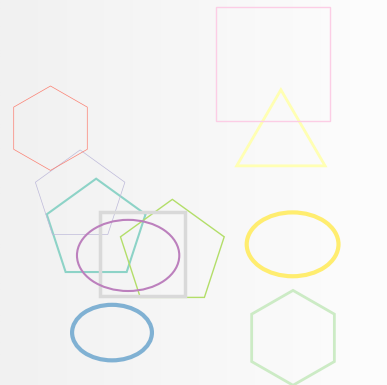[{"shape": "pentagon", "thickness": 1.5, "radius": 0.67, "center": [0.248, 0.402]}, {"shape": "triangle", "thickness": 2, "radius": 0.66, "center": [0.725, 0.635]}, {"shape": "pentagon", "thickness": 0.5, "radius": 0.61, "center": [0.207, 0.489]}, {"shape": "hexagon", "thickness": 0.5, "radius": 0.55, "center": [0.13, 0.667]}, {"shape": "oval", "thickness": 3, "radius": 0.52, "center": [0.289, 0.136]}, {"shape": "pentagon", "thickness": 1, "radius": 0.7, "center": [0.445, 0.341]}, {"shape": "square", "thickness": 1, "radius": 0.74, "center": [0.705, 0.833]}, {"shape": "square", "thickness": 2.5, "radius": 0.55, "center": [0.369, 0.34]}, {"shape": "oval", "thickness": 1.5, "radius": 0.66, "center": [0.331, 0.337]}, {"shape": "hexagon", "thickness": 2, "radius": 0.62, "center": [0.756, 0.122]}, {"shape": "oval", "thickness": 3, "radius": 0.59, "center": [0.755, 0.365]}]